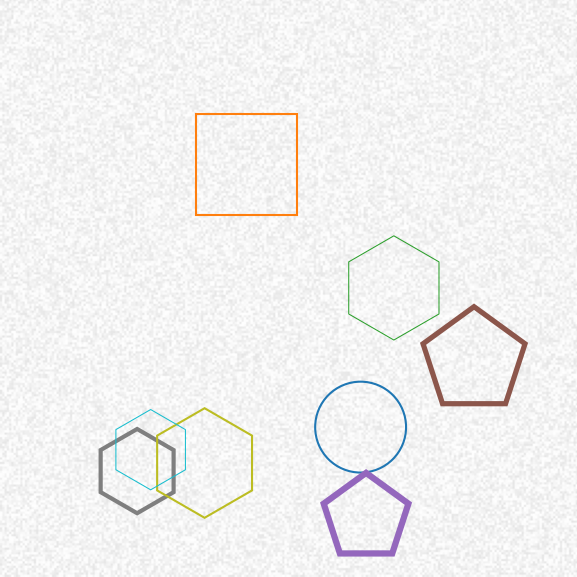[{"shape": "circle", "thickness": 1, "radius": 0.39, "center": [0.624, 0.26]}, {"shape": "square", "thickness": 1, "radius": 0.44, "center": [0.427, 0.715]}, {"shape": "hexagon", "thickness": 0.5, "radius": 0.45, "center": [0.682, 0.501]}, {"shape": "pentagon", "thickness": 3, "radius": 0.39, "center": [0.634, 0.103]}, {"shape": "pentagon", "thickness": 2.5, "radius": 0.46, "center": [0.821, 0.375]}, {"shape": "hexagon", "thickness": 2, "radius": 0.36, "center": [0.237, 0.183]}, {"shape": "hexagon", "thickness": 1, "radius": 0.47, "center": [0.354, 0.197]}, {"shape": "hexagon", "thickness": 0.5, "radius": 0.35, "center": [0.261, 0.22]}]